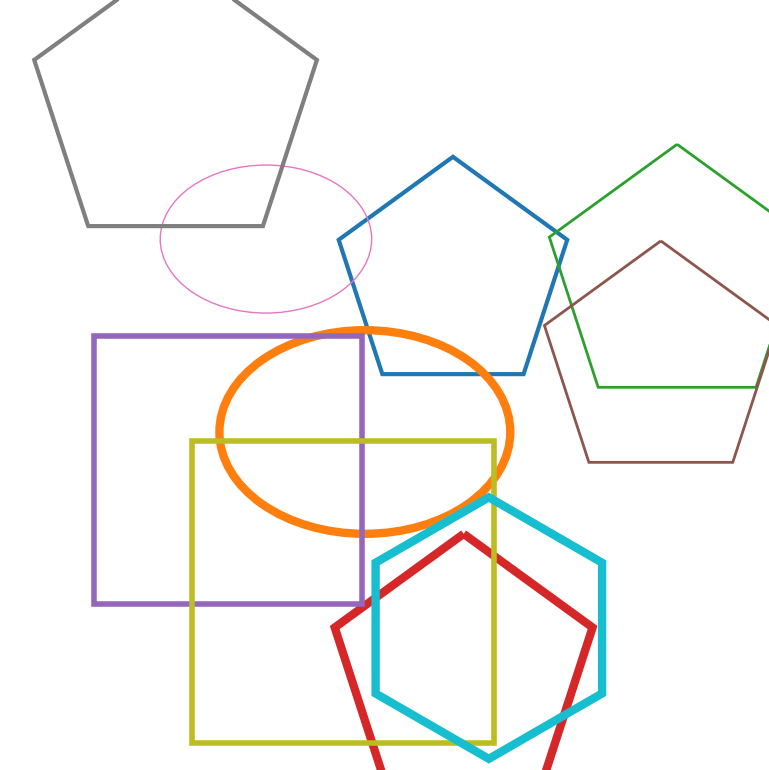[{"shape": "pentagon", "thickness": 1.5, "radius": 0.78, "center": [0.588, 0.64]}, {"shape": "oval", "thickness": 3, "radius": 0.94, "center": [0.474, 0.439]}, {"shape": "pentagon", "thickness": 1, "radius": 0.87, "center": [0.879, 0.638]}, {"shape": "pentagon", "thickness": 3, "radius": 0.88, "center": [0.602, 0.131]}, {"shape": "square", "thickness": 2, "radius": 0.87, "center": [0.296, 0.39]}, {"shape": "pentagon", "thickness": 1, "radius": 0.79, "center": [0.858, 0.528]}, {"shape": "oval", "thickness": 0.5, "radius": 0.69, "center": [0.345, 0.69]}, {"shape": "pentagon", "thickness": 1.5, "radius": 0.97, "center": [0.228, 0.863]}, {"shape": "square", "thickness": 2, "radius": 0.98, "center": [0.445, 0.231]}, {"shape": "hexagon", "thickness": 3, "radius": 0.85, "center": [0.635, 0.184]}]